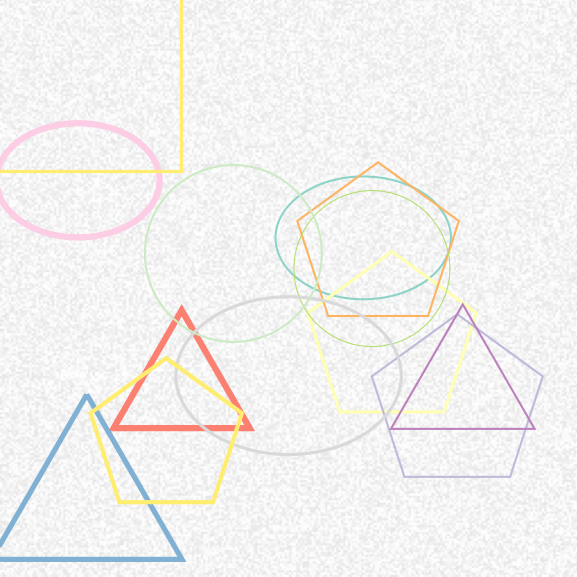[{"shape": "oval", "thickness": 1, "radius": 0.76, "center": [0.629, 0.587]}, {"shape": "pentagon", "thickness": 1.5, "radius": 0.77, "center": [0.679, 0.41]}, {"shape": "pentagon", "thickness": 1, "radius": 0.78, "center": [0.792, 0.299]}, {"shape": "triangle", "thickness": 3, "radius": 0.68, "center": [0.315, 0.326]}, {"shape": "triangle", "thickness": 2.5, "radius": 0.95, "center": [0.15, 0.126]}, {"shape": "pentagon", "thickness": 1, "radius": 0.74, "center": [0.655, 0.571]}, {"shape": "circle", "thickness": 0.5, "radius": 0.68, "center": [0.644, 0.534]}, {"shape": "oval", "thickness": 3, "radius": 0.71, "center": [0.135, 0.687]}, {"shape": "oval", "thickness": 1.5, "radius": 0.98, "center": [0.5, 0.349]}, {"shape": "triangle", "thickness": 1, "radius": 0.72, "center": [0.801, 0.328]}, {"shape": "circle", "thickness": 1, "radius": 0.77, "center": [0.404, 0.56]}, {"shape": "square", "thickness": 1.5, "radius": 0.87, "center": [0.14, 0.877]}, {"shape": "pentagon", "thickness": 2, "radius": 0.69, "center": [0.288, 0.241]}]